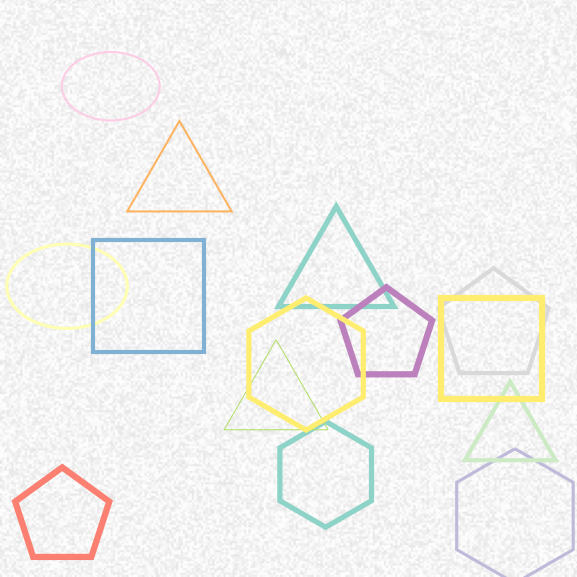[{"shape": "hexagon", "thickness": 2.5, "radius": 0.46, "center": [0.564, 0.178]}, {"shape": "triangle", "thickness": 2.5, "radius": 0.58, "center": [0.582, 0.526]}, {"shape": "oval", "thickness": 1.5, "radius": 0.52, "center": [0.116, 0.503]}, {"shape": "hexagon", "thickness": 1.5, "radius": 0.58, "center": [0.892, 0.106]}, {"shape": "pentagon", "thickness": 3, "radius": 0.43, "center": [0.108, 0.104]}, {"shape": "square", "thickness": 2, "radius": 0.48, "center": [0.257, 0.487]}, {"shape": "triangle", "thickness": 1, "radius": 0.52, "center": [0.311, 0.685]}, {"shape": "triangle", "thickness": 0.5, "radius": 0.52, "center": [0.478, 0.307]}, {"shape": "oval", "thickness": 1, "radius": 0.42, "center": [0.192, 0.85]}, {"shape": "pentagon", "thickness": 2, "radius": 0.5, "center": [0.855, 0.434]}, {"shape": "pentagon", "thickness": 3, "radius": 0.42, "center": [0.669, 0.418]}, {"shape": "triangle", "thickness": 2, "radius": 0.45, "center": [0.884, 0.248]}, {"shape": "hexagon", "thickness": 2.5, "radius": 0.57, "center": [0.53, 0.369]}, {"shape": "square", "thickness": 3, "radius": 0.44, "center": [0.851, 0.396]}]